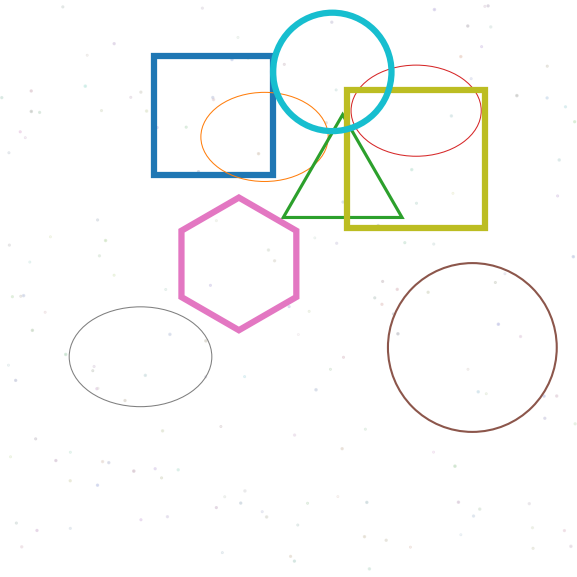[{"shape": "square", "thickness": 3, "radius": 0.51, "center": [0.37, 0.799]}, {"shape": "oval", "thickness": 0.5, "radius": 0.55, "center": [0.458, 0.762]}, {"shape": "triangle", "thickness": 1.5, "radius": 0.59, "center": [0.593, 0.682]}, {"shape": "oval", "thickness": 0.5, "radius": 0.56, "center": [0.721, 0.807]}, {"shape": "circle", "thickness": 1, "radius": 0.73, "center": [0.818, 0.397]}, {"shape": "hexagon", "thickness": 3, "radius": 0.57, "center": [0.414, 0.542]}, {"shape": "oval", "thickness": 0.5, "radius": 0.62, "center": [0.243, 0.381]}, {"shape": "square", "thickness": 3, "radius": 0.6, "center": [0.721, 0.724]}, {"shape": "circle", "thickness": 3, "radius": 0.51, "center": [0.575, 0.875]}]